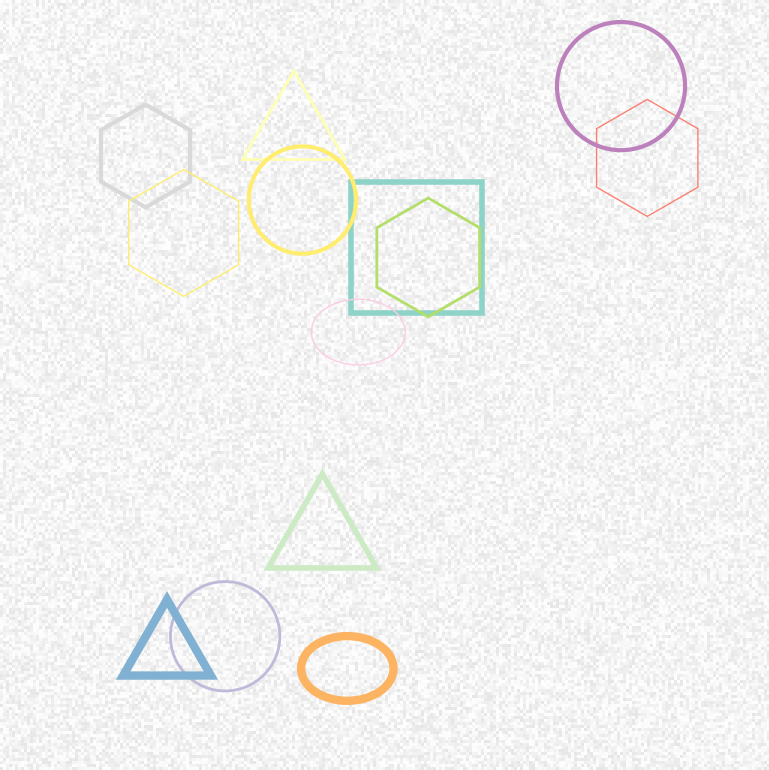[{"shape": "square", "thickness": 2, "radius": 0.43, "center": [0.541, 0.678]}, {"shape": "triangle", "thickness": 1, "radius": 0.38, "center": [0.381, 0.831]}, {"shape": "circle", "thickness": 1, "radius": 0.36, "center": [0.292, 0.174]}, {"shape": "hexagon", "thickness": 0.5, "radius": 0.38, "center": [0.841, 0.795]}, {"shape": "triangle", "thickness": 3, "radius": 0.33, "center": [0.217, 0.156]}, {"shape": "oval", "thickness": 3, "radius": 0.3, "center": [0.451, 0.132]}, {"shape": "hexagon", "thickness": 1, "radius": 0.39, "center": [0.556, 0.666]}, {"shape": "oval", "thickness": 0.5, "radius": 0.3, "center": [0.465, 0.569]}, {"shape": "hexagon", "thickness": 1.5, "radius": 0.33, "center": [0.189, 0.798]}, {"shape": "circle", "thickness": 1.5, "radius": 0.42, "center": [0.807, 0.888]}, {"shape": "triangle", "thickness": 2, "radius": 0.41, "center": [0.419, 0.303]}, {"shape": "hexagon", "thickness": 0.5, "radius": 0.41, "center": [0.239, 0.697]}, {"shape": "circle", "thickness": 1.5, "radius": 0.35, "center": [0.393, 0.74]}]